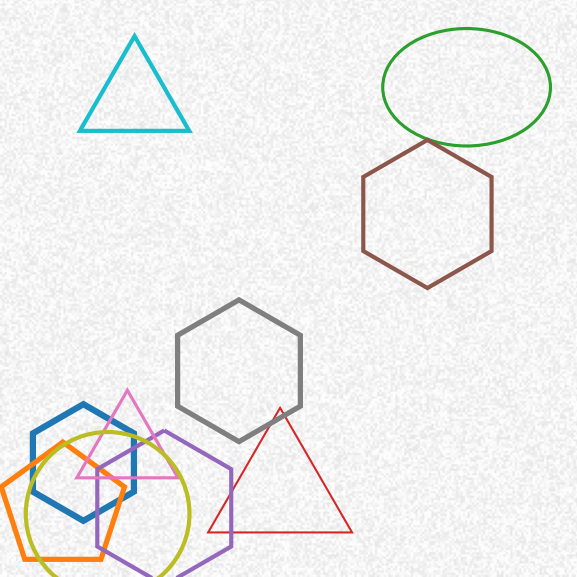[{"shape": "hexagon", "thickness": 3, "radius": 0.5, "center": [0.144, 0.198]}, {"shape": "pentagon", "thickness": 2.5, "radius": 0.56, "center": [0.109, 0.121]}, {"shape": "oval", "thickness": 1.5, "radius": 0.73, "center": [0.808, 0.848]}, {"shape": "triangle", "thickness": 1, "radius": 0.72, "center": [0.485, 0.149]}, {"shape": "hexagon", "thickness": 2, "radius": 0.67, "center": [0.284, 0.12]}, {"shape": "hexagon", "thickness": 2, "radius": 0.64, "center": [0.74, 0.629]}, {"shape": "triangle", "thickness": 1.5, "radius": 0.51, "center": [0.221, 0.222]}, {"shape": "hexagon", "thickness": 2.5, "radius": 0.61, "center": [0.414, 0.357]}, {"shape": "circle", "thickness": 2, "radius": 0.71, "center": [0.186, 0.109]}, {"shape": "triangle", "thickness": 2, "radius": 0.55, "center": [0.233, 0.827]}]